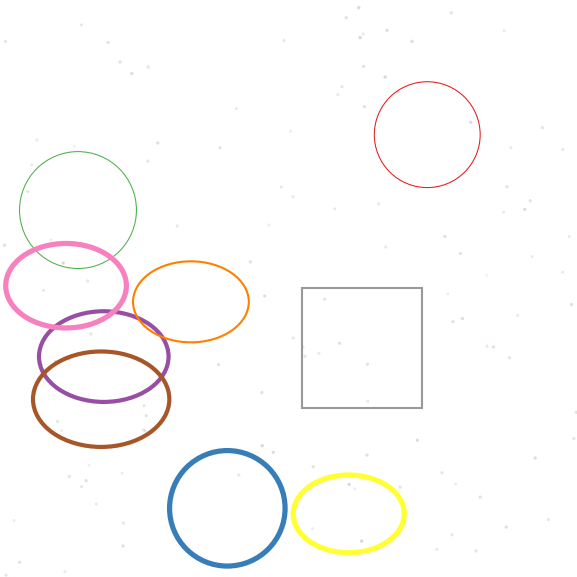[{"shape": "circle", "thickness": 0.5, "radius": 0.46, "center": [0.74, 0.766]}, {"shape": "circle", "thickness": 2.5, "radius": 0.5, "center": [0.394, 0.119]}, {"shape": "circle", "thickness": 0.5, "radius": 0.51, "center": [0.135, 0.635]}, {"shape": "oval", "thickness": 2, "radius": 0.56, "center": [0.18, 0.382]}, {"shape": "oval", "thickness": 1, "radius": 0.5, "center": [0.331, 0.476]}, {"shape": "oval", "thickness": 2.5, "radius": 0.48, "center": [0.604, 0.109]}, {"shape": "oval", "thickness": 2, "radius": 0.59, "center": [0.175, 0.308]}, {"shape": "oval", "thickness": 2.5, "radius": 0.52, "center": [0.114, 0.504]}, {"shape": "square", "thickness": 1, "radius": 0.52, "center": [0.627, 0.397]}]